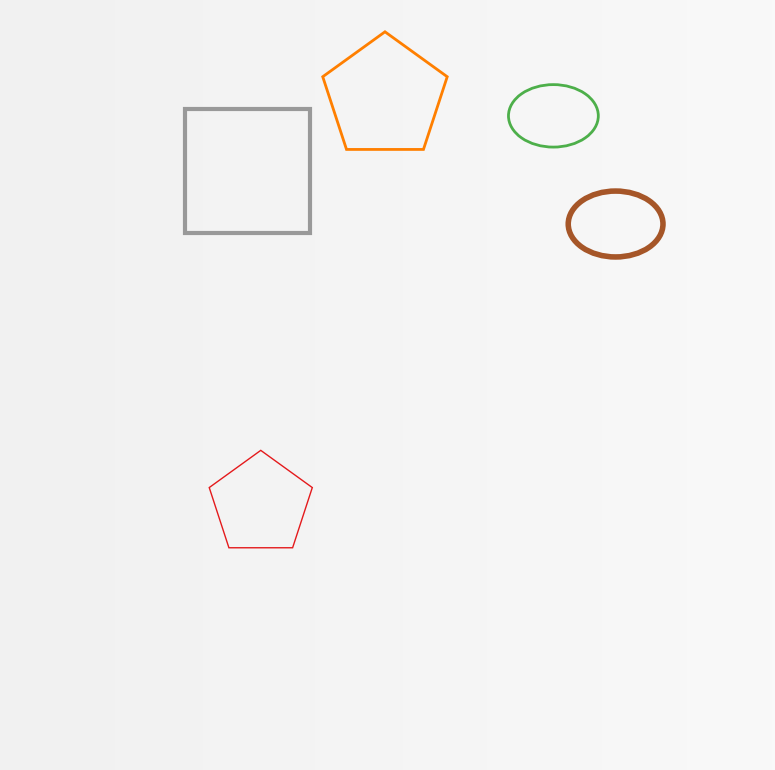[{"shape": "pentagon", "thickness": 0.5, "radius": 0.35, "center": [0.336, 0.345]}, {"shape": "oval", "thickness": 1, "radius": 0.29, "center": [0.714, 0.85]}, {"shape": "pentagon", "thickness": 1, "radius": 0.42, "center": [0.497, 0.874]}, {"shape": "oval", "thickness": 2, "radius": 0.31, "center": [0.794, 0.709]}, {"shape": "square", "thickness": 1.5, "radius": 0.4, "center": [0.32, 0.778]}]